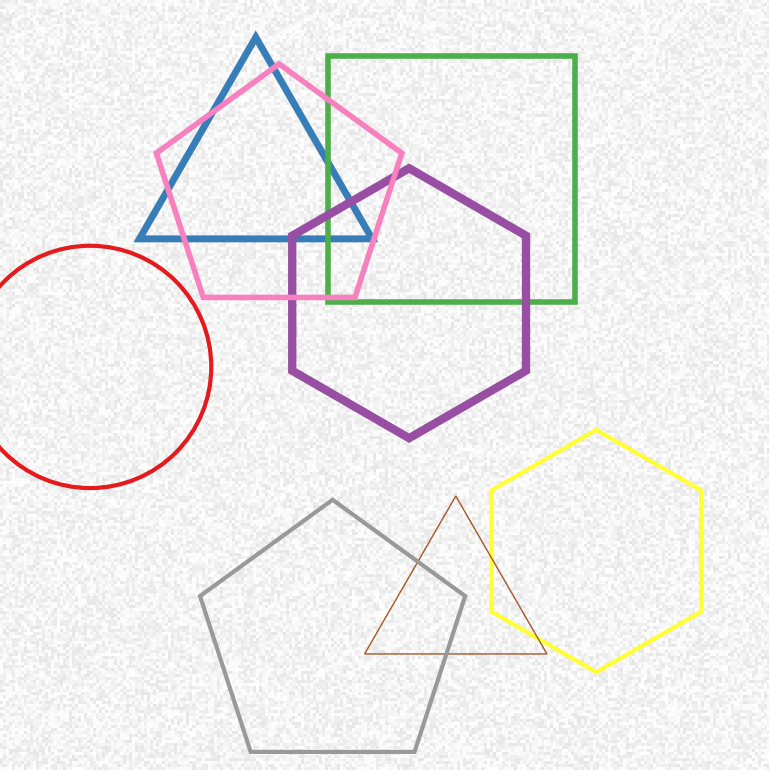[{"shape": "circle", "thickness": 1.5, "radius": 0.79, "center": [0.117, 0.523]}, {"shape": "triangle", "thickness": 2.5, "radius": 0.87, "center": [0.332, 0.777]}, {"shape": "square", "thickness": 2, "radius": 0.8, "center": [0.586, 0.767]}, {"shape": "hexagon", "thickness": 3, "radius": 0.88, "center": [0.531, 0.606]}, {"shape": "hexagon", "thickness": 1.5, "radius": 0.79, "center": [0.774, 0.284]}, {"shape": "triangle", "thickness": 0.5, "radius": 0.68, "center": [0.592, 0.219]}, {"shape": "pentagon", "thickness": 2, "radius": 0.84, "center": [0.362, 0.749]}, {"shape": "pentagon", "thickness": 1.5, "radius": 0.91, "center": [0.432, 0.17]}]